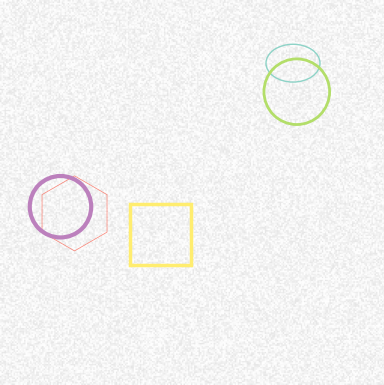[{"shape": "oval", "thickness": 1, "radius": 0.35, "center": [0.761, 0.836]}, {"shape": "hexagon", "thickness": 0.5, "radius": 0.49, "center": [0.194, 0.446]}, {"shape": "circle", "thickness": 2, "radius": 0.43, "center": [0.771, 0.762]}, {"shape": "circle", "thickness": 3, "radius": 0.4, "center": [0.157, 0.463]}, {"shape": "square", "thickness": 2.5, "radius": 0.4, "center": [0.418, 0.39]}]